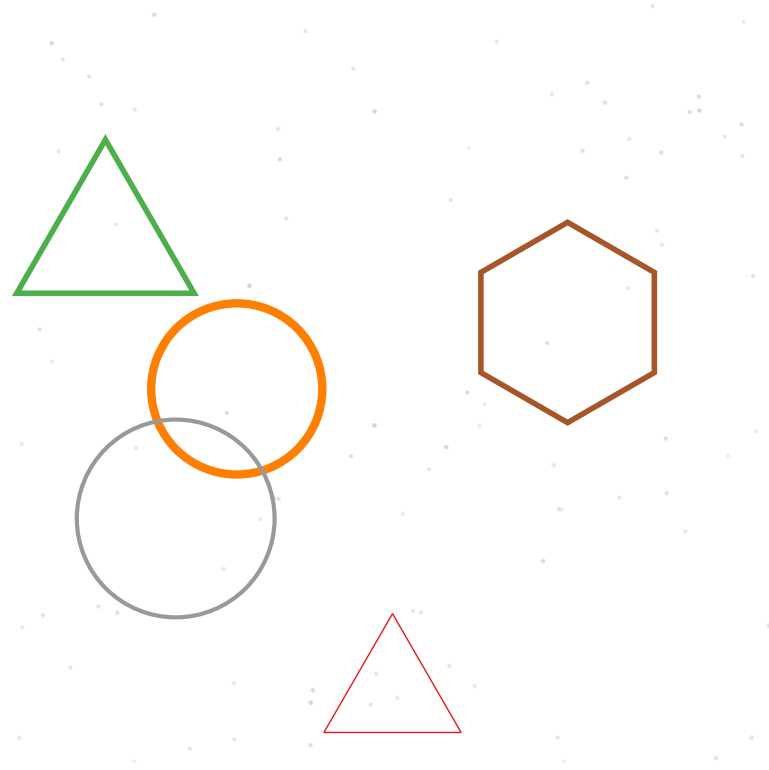[{"shape": "triangle", "thickness": 0.5, "radius": 0.51, "center": [0.51, 0.1]}, {"shape": "triangle", "thickness": 2, "radius": 0.66, "center": [0.137, 0.686]}, {"shape": "circle", "thickness": 3, "radius": 0.56, "center": [0.307, 0.495]}, {"shape": "hexagon", "thickness": 2, "radius": 0.65, "center": [0.737, 0.581]}, {"shape": "circle", "thickness": 1.5, "radius": 0.64, "center": [0.228, 0.327]}]